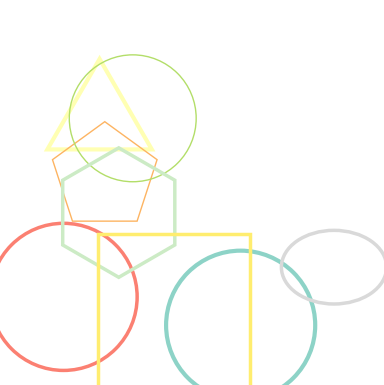[{"shape": "circle", "thickness": 3, "radius": 0.97, "center": [0.625, 0.155]}, {"shape": "triangle", "thickness": 3, "radius": 0.78, "center": [0.259, 0.69]}, {"shape": "circle", "thickness": 2.5, "radius": 0.96, "center": [0.165, 0.229]}, {"shape": "pentagon", "thickness": 1, "radius": 0.71, "center": [0.272, 0.541]}, {"shape": "circle", "thickness": 1, "radius": 0.82, "center": [0.345, 0.693]}, {"shape": "oval", "thickness": 2.5, "radius": 0.68, "center": [0.868, 0.306]}, {"shape": "hexagon", "thickness": 2.5, "radius": 0.84, "center": [0.308, 0.448]}, {"shape": "square", "thickness": 2.5, "radius": 0.99, "center": [0.453, 0.194]}]